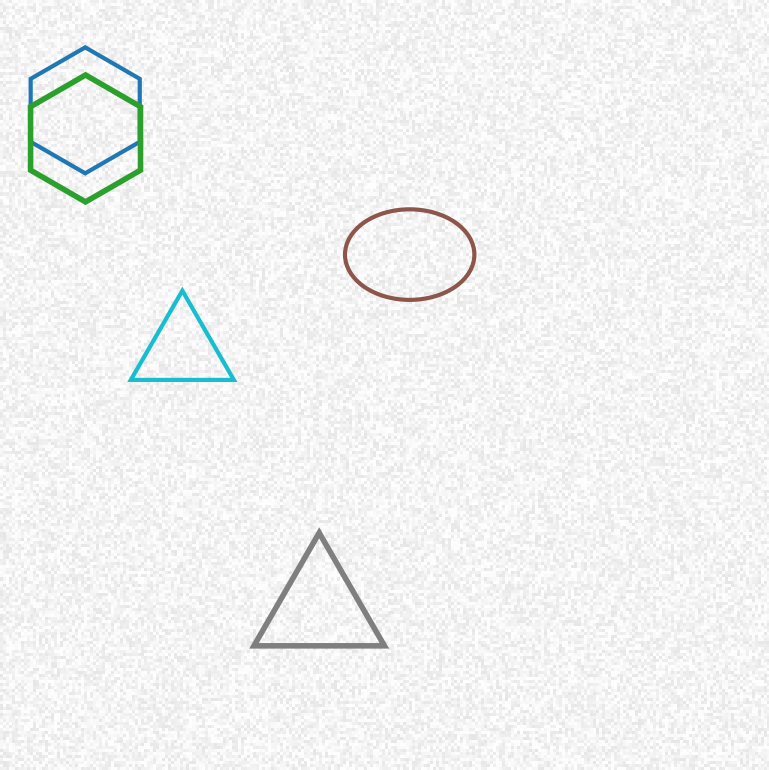[{"shape": "hexagon", "thickness": 1.5, "radius": 0.41, "center": [0.111, 0.857]}, {"shape": "hexagon", "thickness": 2, "radius": 0.41, "center": [0.111, 0.82]}, {"shape": "oval", "thickness": 1.5, "radius": 0.42, "center": [0.532, 0.669]}, {"shape": "triangle", "thickness": 2, "radius": 0.49, "center": [0.415, 0.21]}, {"shape": "triangle", "thickness": 1.5, "radius": 0.39, "center": [0.237, 0.545]}]